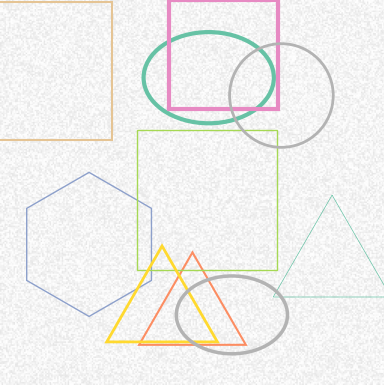[{"shape": "triangle", "thickness": 0.5, "radius": 0.88, "center": [0.863, 0.317]}, {"shape": "oval", "thickness": 3, "radius": 0.85, "center": [0.542, 0.798]}, {"shape": "triangle", "thickness": 1.5, "radius": 0.8, "center": [0.5, 0.184]}, {"shape": "hexagon", "thickness": 1, "radius": 0.94, "center": [0.231, 0.365]}, {"shape": "square", "thickness": 3, "radius": 0.71, "center": [0.581, 0.857]}, {"shape": "square", "thickness": 1, "radius": 0.91, "center": [0.538, 0.48]}, {"shape": "triangle", "thickness": 2, "radius": 0.83, "center": [0.421, 0.195]}, {"shape": "square", "thickness": 1.5, "radius": 0.9, "center": [0.111, 0.815]}, {"shape": "circle", "thickness": 2, "radius": 0.67, "center": [0.731, 0.752]}, {"shape": "oval", "thickness": 2.5, "radius": 0.72, "center": [0.602, 0.182]}]